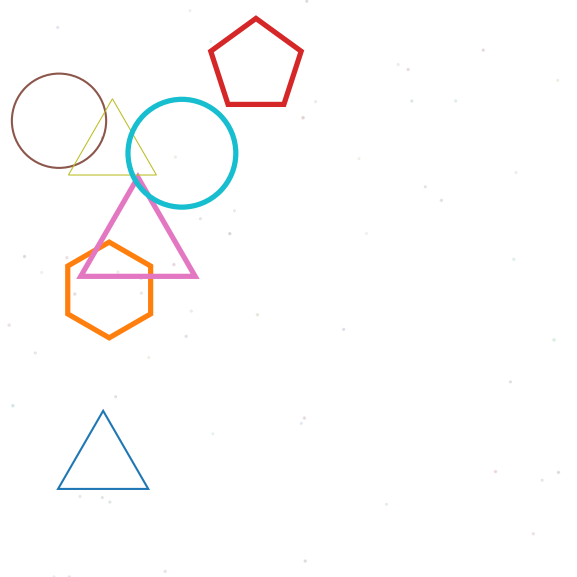[{"shape": "triangle", "thickness": 1, "radius": 0.45, "center": [0.179, 0.198]}, {"shape": "hexagon", "thickness": 2.5, "radius": 0.41, "center": [0.189, 0.497]}, {"shape": "pentagon", "thickness": 2.5, "radius": 0.41, "center": [0.443, 0.885]}, {"shape": "circle", "thickness": 1, "radius": 0.41, "center": [0.102, 0.79]}, {"shape": "triangle", "thickness": 2.5, "radius": 0.57, "center": [0.239, 0.578]}, {"shape": "triangle", "thickness": 0.5, "radius": 0.44, "center": [0.195, 0.74]}, {"shape": "circle", "thickness": 2.5, "radius": 0.47, "center": [0.315, 0.734]}]